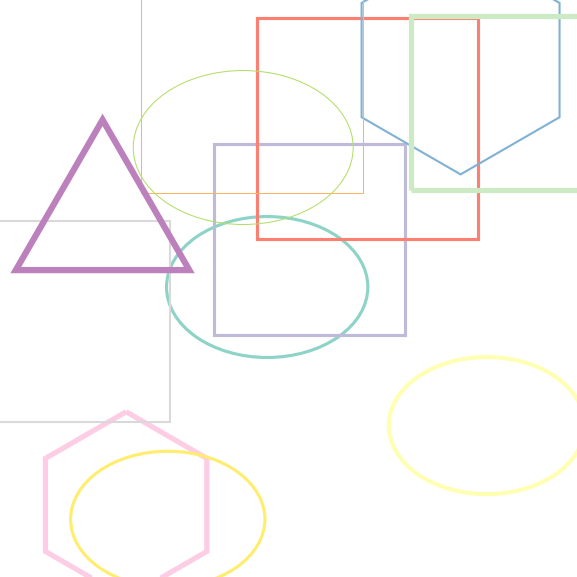[{"shape": "oval", "thickness": 1.5, "radius": 0.87, "center": [0.463, 0.502]}, {"shape": "oval", "thickness": 2, "radius": 0.85, "center": [0.843, 0.262]}, {"shape": "square", "thickness": 1.5, "radius": 0.83, "center": [0.536, 0.585]}, {"shape": "square", "thickness": 1.5, "radius": 0.96, "center": [0.637, 0.776]}, {"shape": "hexagon", "thickness": 1, "radius": 0.99, "center": [0.798, 0.895]}, {"shape": "square", "thickness": 0.5, "radius": 0.96, "center": [0.437, 0.857]}, {"shape": "oval", "thickness": 0.5, "radius": 0.95, "center": [0.421, 0.744]}, {"shape": "hexagon", "thickness": 2.5, "radius": 0.81, "center": [0.218, 0.125]}, {"shape": "square", "thickness": 1, "radius": 0.87, "center": [0.12, 0.442]}, {"shape": "triangle", "thickness": 3, "radius": 0.87, "center": [0.178, 0.618]}, {"shape": "square", "thickness": 2.5, "radius": 0.75, "center": [0.863, 0.821]}, {"shape": "oval", "thickness": 1.5, "radius": 0.84, "center": [0.291, 0.1]}]